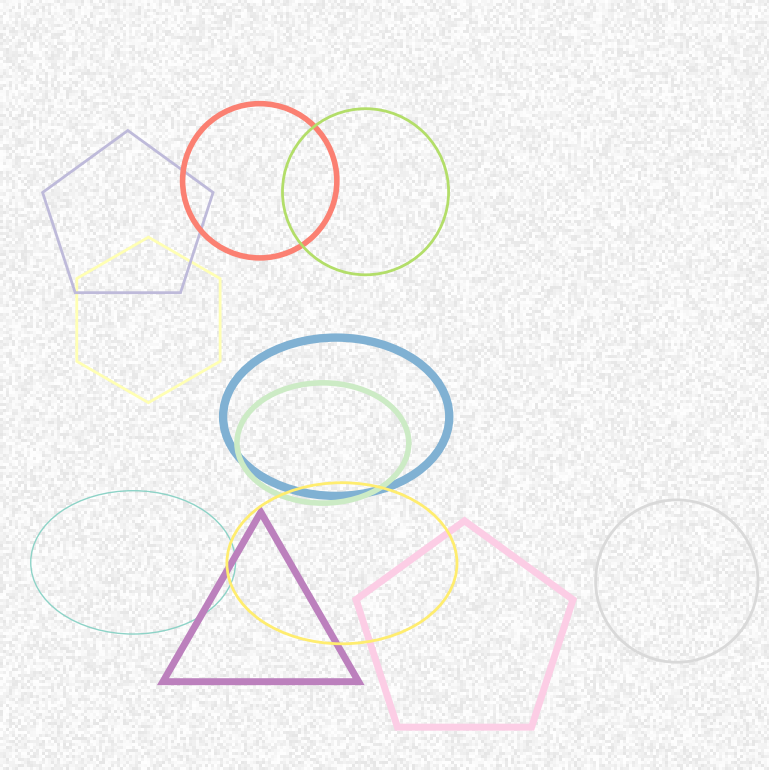[{"shape": "oval", "thickness": 0.5, "radius": 0.66, "center": [0.173, 0.27]}, {"shape": "hexagon", "thickness": 1, "radius": 0.54, "center": [0.193, 0.585]}, {"shape": "pentagon", "thickness": 1, "radius": 0.58, "center": [0.166, 0.714]}, {"shape": "circle", "thickness": 2, "radius": 0.5, "center": [0.337, 0.765]}, {"shape": "oval", "thickness": 3, "radius": 0.73, "center": [0.437, 0.459]}, {"shape": "circle", "thickness": 1, "radius": 0.54, "center": [0.475, 0.751]}, {"shape": "pentagon", "thickness": 2.5, "radius": 0.74, "center": [0.603, 0.175]}, {"shape": "circle", "thickness": 1, "radius": 0.53, "center": [0.879, 0.245]}, {"shape": "triangle", "thickness": 2.5, "radius": 0.73, "center": [0.339, 0.188]}, {"shape": "oval", "thickness": 2, "radius": 0.56, "center": [0.419, 0.425]}, {"shape": "oval", "thickness": 1, "radius": 0.75, "center": [0.444, 0.268]}]